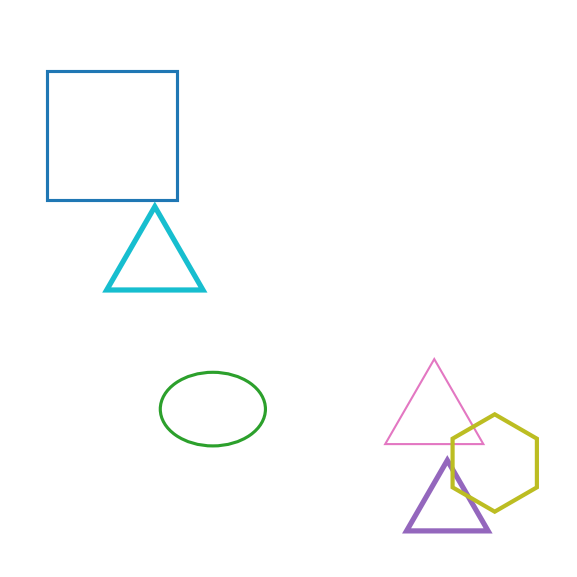[{"shape": "square", "thickness": 1.5, "radius": 0.56, "center": [0.194, 0.765]}, {"shape": "oval", "thickness": 1.5, "radius": 0.46, "center": [0.369, 0.291]}, {"shape": "triangle", "thickness": 2.5, "radius": 0.41, "center": [0.775, 0.121]}, {"shape": "triangle", "thickness": 1, "radius": 0.49, "center": [0.752, 0.279]}, {"shape": "hexagon", "thickness": 2, "radius": 0.42, "center": [0.857, 0.197]}, {"shape": "triangle", "thickness": 2.5, "radius": 0.48, "center": [0.268, 0.545]}]